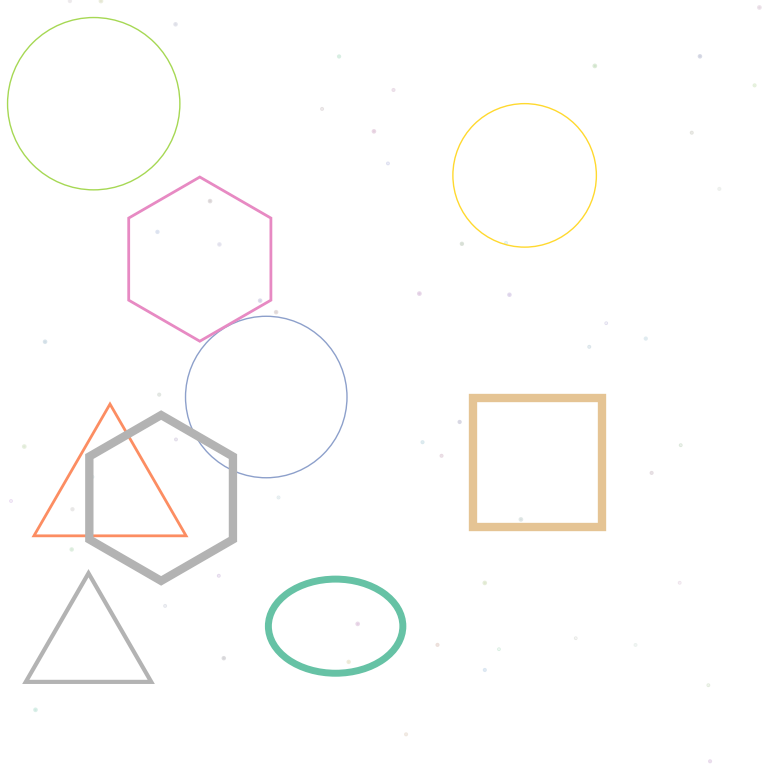[{"shape": "oval", "thickness": 2.5, "radius": 0.44, "center": [0.436, 0.187]}, {"shape": "triangle", "thickness": 1, "radius": 0.57, "center": [0.143, 0.361]}, {"shape": "circle", "thickness": 0.5, "radius": 0.52, "center": [0.346, 0.484]}, {"shape": "hexagon", "thickness": 1, "radius": 0.53, "center": [0.259, 0.663]}, {"shape": "circle", "thickness": 0.5, "radius": 0.56, "center": [0.122, 0.865]}, {"shape": "circle", "thickness": 0.5, "radius": 0.47, "center": [0.681, 0.772]}, {"shape": "square", "thickness": 3, "radius": 0.42, "center": [0.698, 0.399]}, {"shape": "triangle", "thickness": 1.5, "radius": 0.47, "center": [0.115, 0.161]}, {"shape": "hexagon", "thickness": 3, "radius": 0.54, "center": [0.209, 0.353]}]